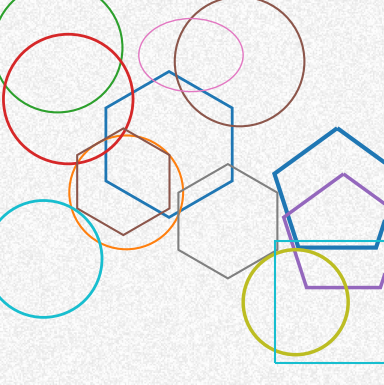[{"shape": "hexagon", "thickness": 2, "radius": 0.95, "center": [0.439, 0.625]}, {"shape": "pentagon", "thickness": 3, "radius": 0.86, "center": [0.876, 0.496]}, {"shape": "circle", "thickness": 1.5, "radius": 0.74, "center": [0.328, 0.5]}, {"shape": "circle", "thickness": 1.5, "radius": 0.84, "center": [0.15, 0.876]}, {"shape": "circle", "thickness": 2, "radius": 0.84, "center": [0.177, 0.743]}, {"shape": "pentagon", "thickness": 2.5, "radius": 0.82, "center": [0.892, 0.385]}, {"shape": "circle", "thickness": 1.5, "radius": 0.84, "center": [0.622, 0.84]}, {"shape": "hexagon", "thickness": 1.5, "radius": 0.69, "center": [0.32, 0.528]}, {"shape": "oval", "thickness": 1, "radius": 0.68, "center": [0.496, 0.857]}, {"shape": "hexagon", "thickness": 1.5, "radius": 0.74, "center": [0.592, 0.425]}, {"shape": "circle", "thickness": 2.5, "radius": 0.68, "center": [0.768, 0.215]}, {"shape": "circle", "thickness": 2, "radius": 0.76, "center": [0.113, 0.327]}, {"shape": "square", "thickness": 1.5, "radius": 0.8, "center": [0.875, 0.216]}]